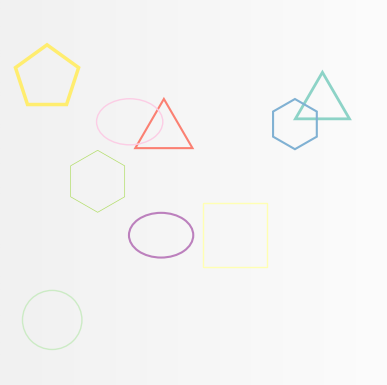[{"shape": "triangle", "thickness": 2, "radius": 0.4, "center": [0.832, 0.732]}, {"shape": "square", "thickness": 1, "radius": 0.41, "center": [0.606, 0.39]}, {"shape": "triangle", "thickness": 1.5, "radius": 0.43, "center": [0.423, 0.658]}, {"shape": "hexagon", "thickness": 1.5, "radius": 0.33, "center": [0.761, 0.678]}, {"shape": "hexagon", "thickness": 0.5, "radius": 0.4, "center": [0.252, 0.529]}, {"shape": "oval", "thickness": 1, "radius": 0.43, "center": [0.335, 0.684]}, {"shape": "oval", "thickness": 1.5, "radius": 0.41, "center": [0.416, 0.389]}, {"shape": "circle", "thickness": 1, "radius": 0.38, "center": [0.135, 0.169]}, {"shape": "pentagon", "thickness": 2.5, "radius": 0.43, "center": [0.121, 0.798]}]